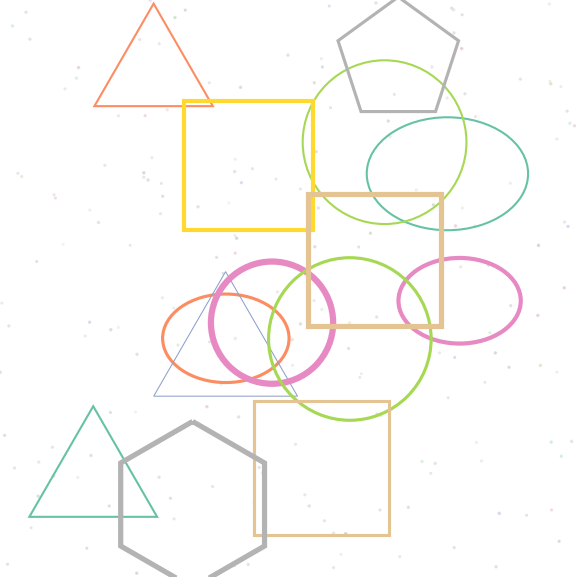[{"shape": "oval", "thickness": 1, "radius": 0.7, "center": [0.775, 0.698]}, {"shape": "triangle", "thickness": 1, "radius": 0.64, "center": [0.161, 0.168]}, {"shape": "oval", "thickness": 1.5, "radius": 0.55, "center": [0.391, 0.413]}, {"shape": "triangle", "thickness": 1, "radius": 0.59, "center": [0.266, 0.875]}, {"shape": "triangle", "thickness": 0.5, "radius": 0.72, "center": [0.391, 0.385]}, {"shape": "oval", "thickness": 2, "radius": 0.53, "center": [0.796, 0.478]}, {"shape": "circle", "thickness": 3, "radius": 0.53, "center": [0.471, 0.44]}, {"shape": "circle", "thickness": 1.5, "radius": 0.7, "center": [0.606, 0.412]}, {"shape": "circle", "thickness": 1, "radius": 0.71, "center": [0.666, 0.753]}, {"shape": "square", "thickness": 2, "radius": 0.56, "center": [0.43, 0.712]}, {"shape": "square", "thickness": 2.5, "radius": 0.57, "center": [0.648, 0.549]}, {"shape": "square", "thickness": 1.5, "radius": 0.58, "center": [0.557, 0.189]}, {"shape": "hexagon", "thickness": 2.5, "radius": 0.72, "center": [0.334, 0.126]}, {"shape": "pentagon", "thickness": 1.5, "radius": 0.55, "center": [0.69, 0.895]}]